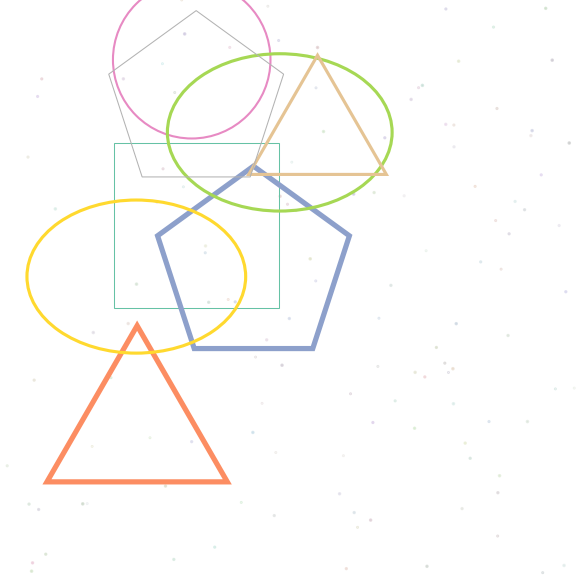[{"shape": "square", "thickness": 0.5, "radius": 0.71, "center": [0.34, 0.609]}, {"shape": "triangle", "thickness": 2.5, "radius": 0.9, "center": [0.237, 0.255]}, {"shape": "pentagon", "thickness": 2.5, "radius": 0.87, "center": [0.439, 0.537]}, {"shape": "circle", "thickness": 1, "radius": 0.68, "center": [0.332, 0.896]}, {"shape": "oval", "thickness": 1.5, "radius": 0.97, "center": [0.484, 0.77]}, {"shape": "oval", "thickness": 1.5, "radius": 0.95, "center": [0.236, 0.52]}, {"shape": "triangle", "thickness": 1.5, "radius": 0.69, "center": [0.55, 0.766]}, {"shape": "pentagon", "thickness": 0.5, "radius": 0.8, "center": [0.34, 0.822]}]